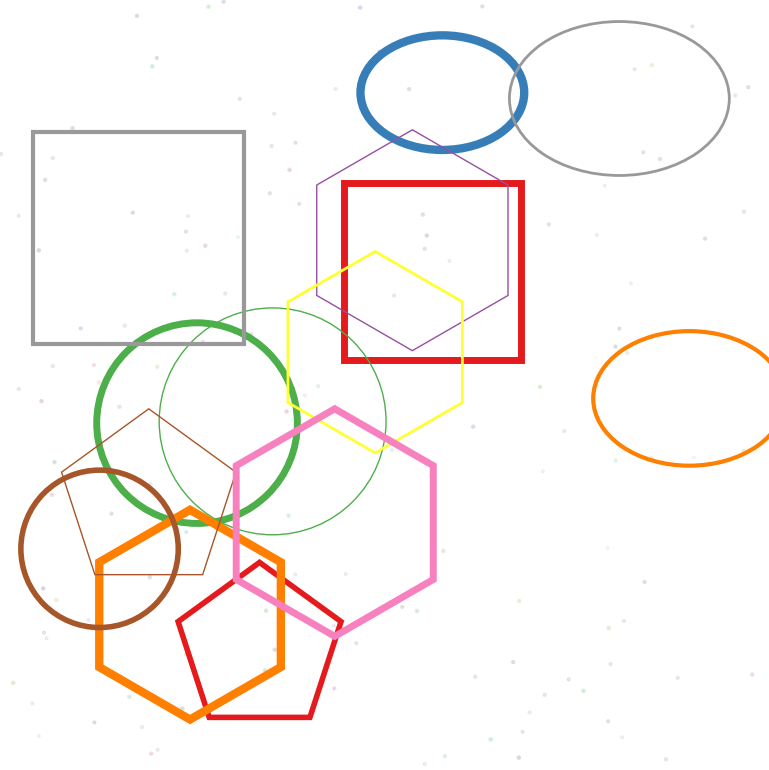[{"shape": "square", "thickness": 2.5, "radius": 0.57, "center": [0.562, 0.647]}, {"shape": "pentagon", "thickness": 2, "radius": 0.56, "center": [0.337, 0.158]}, {"shape": "oval", "thickness": 3, "radius": 0.53, "center": [0.574, 0.88]}, {"shape": "circle", "thickness": 0.5, "radius": 0.74, "center": [0.354, 0.453]}, {"shape": "circle", "thickness": 2.5, "radius": 0.65, "center": [0.256, 0.45]}, {"shape": "hexagon", "thickness": 0.5, "radius": 0.72, "center": [0.536, 0.688]}, {"shape": "hexagon", "thickness": 3, "radius": 0.68, "center": [0.247, 0.202]}, {"shape": "oval", "thickness": 1.5, "radius": 0.62, "center": [0.895, 0.483]}, {"shape": "hexagon", "thickness": 1, "radius": 0.65, "center": [0.487, 0.543]}, {"shape": "circle", "thickness": 2, "radius": 0.51, "center": [0.129, 0.287]}, {"shape": "pentagon", "thickness": 0.5, "radius": 0.6, "center": [0.193, 0.35]}, {"shape": "hexagon", "thickness": 2.5, "radius": 0.74, "center": [0.435, 0.321]}, {"shape": "oval", "thickness": 1, "radius": 0.71, "center": [0.804, 0.872]}, {"shape": "square", "thickness": 1.5, "radius": 0.69, "center": [0.18, 0.691]}]